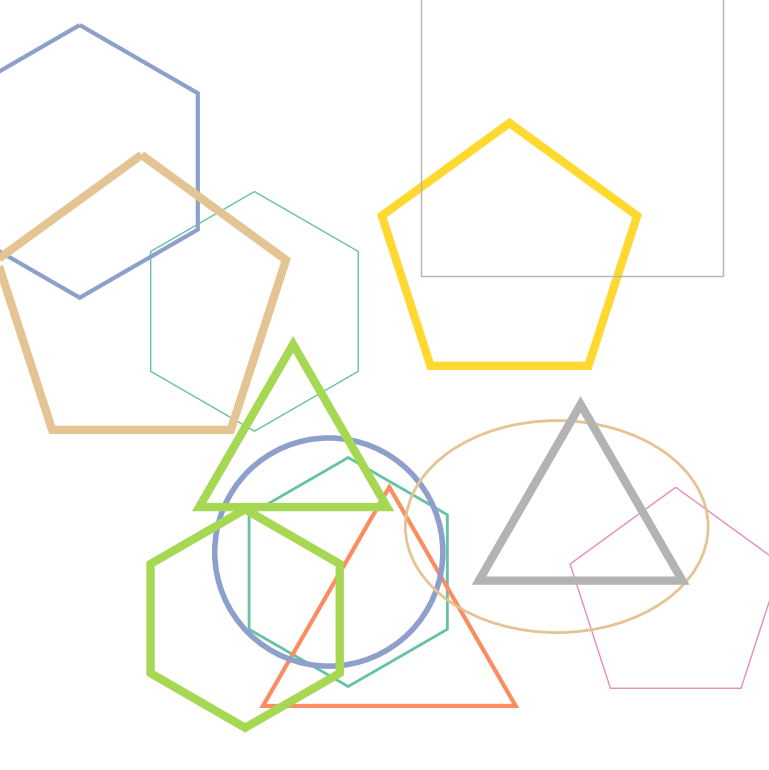[{"shape": "hexagon", "thickness": 0.5, "radius": 0.78, "center": [0.33, 0.596]}, {"shape": "hexagon", "thickness": 1, "radius": 0.74, "center": [0.452, 0.257]}, {"shape": "triangle", "thickness": 1.5, "radius": 0.95, "center": [0.506, 0.178]}, {"shape": "hexagon", "thickness": 1.5, "radius": 0.89, "center": [0.104, 0.79]}, {"shape": "circle", "thickness": 2, "radius": 0.74, "center": [0.427, 0.283]}, {"shape": "pentagon", "thickness": 0.5, "radius": 0.72, "center": [0.878, 0.223]}, {"shape": "hexagon", "thickness": 3, "radius": 0.71, "center": [0.318, 0.197]}, {"shape": "triangle", "thickness": 3, "radius": 0.7, "center": [0.381, 0.412]}, {"shape": "pentagon", "thickness": 3, "radius": 0.87, "center": [0.662, 0.666]}, {"shape": "pentagon", "thickness": 3, "radius": 0.99, "center": [0.184, 0.601]}, {"shape": "oval", "thickness": 1, "radius": 0.98, "center": [0.723, 0.316]}, {"shape": "square", "thickness": 0.5, "radius": 0.98, "center": [0.743, 0.838]}, {"shape": "triangle", "thickness": 3, "radius": 0.76, "center": [0.754, 0.322]}]